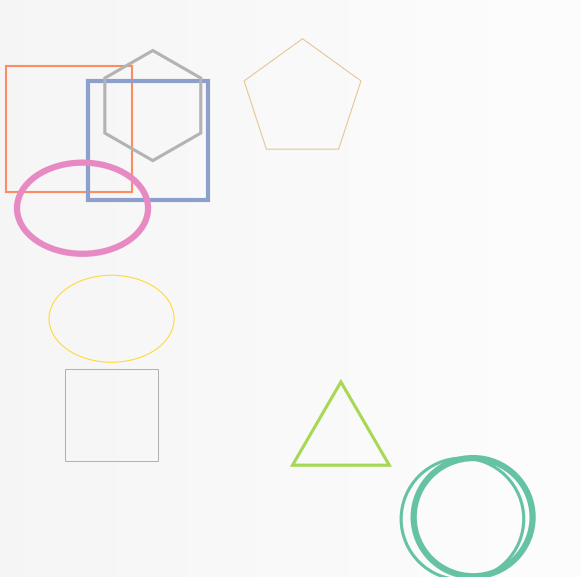[{"shape": "circle", "thickness": 1.5, "radius": 0.53, "center": [0.796, 0.101]}, {"shape": "circle", "thickness": 3, "radius": 0.51, "center": [0.814, 0.104]}, {"shape": "square", "thickness": 1, "radius": 0.54, "center": [0.119, 0.776]}, {"shape": "square", "thickness": 2, "radius": 0.52, "center": [0.254, 0.756]}, {"shape": "oval", "thickness": 3, "radius": 0.56, "center": [0.142, 0.639]}, {"shape": "triangle", "thickness": 1.5, "radius": 0.48, "center": [0.587, 0.242]}, {"shape": "oval", "thickness": 0.5, "radius": 0.54, "center": [0.192, 0.447]}, {"shape": "pentagon", "thickness": 0.5, "radius": 0.53, "center": [0.52, 0.826]}, {"shape": "square", "thickness": 0.5, "radius": 0.4, "center": [0.191, 0.28]}, {"shape": "hexagon", "thickness": 1.5, "radius": 0.48, "center": [0.263, 0.816]}]